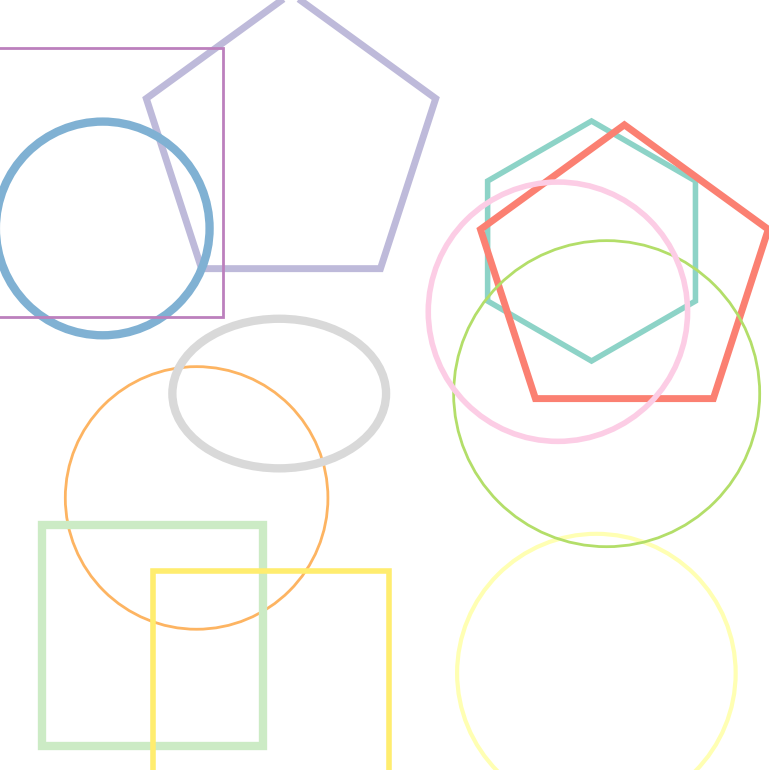[{"shape": "hexagon", "thickness": 2, "radius": 0.78, "center": [0.768, 0.687]}, {"shape": "circle", "thickness": 1.5, "radius": 0.9, "center": [0.775, 0.126]}, {"shape": "pentagon", "thickness": 2.5, "radius": 0.99, "center": [0.378, 0.811]}, {"shape": "pentagon", "thickness": 2.5, "radius": 0.98, "center": [0.811, 0.641]}, {"shape": "circle", "thickness": 3, "radius": 0.69, "center": [0.133, 0.703]}, {"shape": "circle", "thickness": 1, "radius": 0.85, "center": [0.255, 0.353]}, {"shape": "circle", "thickness": 1, "radius": 0.99, "center": [0.788, 0.489]}, {"shape": "circle", "thickness": 2, "radius": 0.84, "center": [0.725, 0.595]}, {"shape": "oval", "thickness": 3, "radius": 0.69, "center": [0.363, 0.489]}, {"shape": "square", "thickness": 1, "radius": 0.87, "center": [0.115, 0.763]}, {"shape": "square", "thickness": 3, "radius": 0.72, "center": [0.198, 0.175]}, {"shape": "square", "thickness": 2, "radius": 0.77, "center": [0.351, 0.105]}]